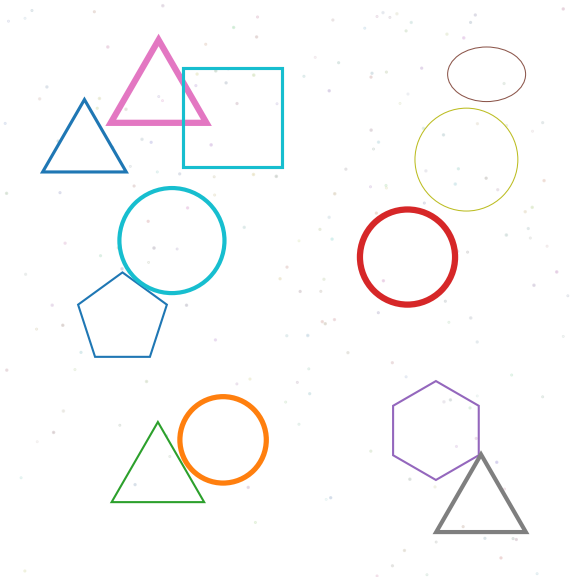[{"shape": "triangle", "thickness": 1.5, "radius": 0.42, "center": [0.146, 0.743]}, {"shape": "pentagon", "thickness": 1, "radius": 0.4, "center": [0.212, 0.447]}, {"shape": "circle", "thickness": 2.5, "radius": 0.37, "center": [0.386, 0.237]}, {"shape": "triangle", "thickness": 1, "radius": 0.46, "center": [0.273, 0.176]}, {"shape": "circle", "thickness": 3, "radius": 0.41, "center": [0.706, 0.554]}, {"shape": "hexagon", "thickness": 1, "radius": 0.43, "center": [0.755, 0.254]}, {"shape": "oval", "thickness": 0.5, "radius": 0.34, "center": [0.843, 0.87]}, {"shape": "triangle", "thickness": 3, "radius": 0.48, "center": [0.275, 0.834]}, {"shape": "triangle", "thickness": 2, "radius": 0.45, "center": [0.833, 0.123]}, {"shape": "circle", "thickness": 0.5, "radius": 0.45, "center": [0.808, 0.723]}, {"shape": "square", "thickness": 1.5, "radius": 0.43, "center": [0.403, 0.796]}, {"shape": "circle", "thickness": 2, "radius": 0.45, "center": [0.298, 0.583]}]